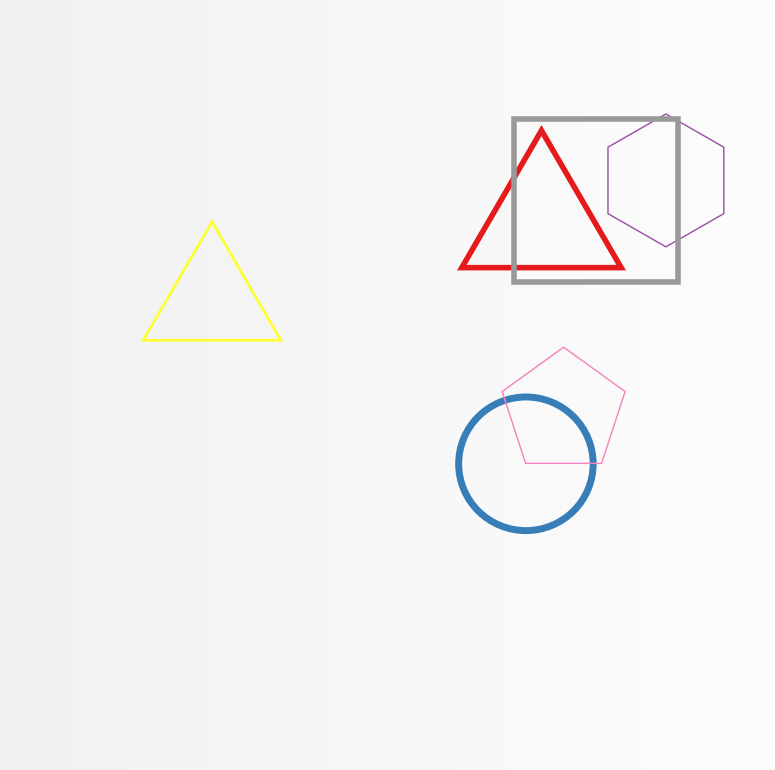[{"shape": "triangle", "thickness": 2, "radius": 0.59, "center": [0.699, 0.712]}, {"shape": "circle", "thickness": 2.5, "radius": 0.43, "center": [0.679, 0.398]}, {"shape": "hexagon", "thickness": 0.5, "radius": 0.43, "center": [0.859, 0.766]}, {"shape": "triangle", "thickness": 1, "radius": 0.51, "center": [0.274, 0.609]}, {"shape": "pentagon", "thickness": 0.5, "radius": 0.42, "center": [0.727, 0.466]}, {"shape": "square", "thickness": 2, "radius": 0.53, "center": [0.769, 0.74]}]